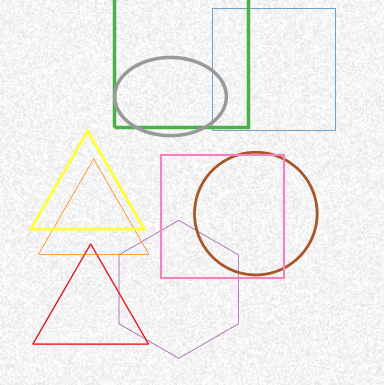[{"shape": "triangle", "thickness": 1, "radius": 0.87, "center": [0.236, 0.193]}, {"shape": "square", "thickness": 0.5, "radius": 0.79, "center": [0.71, 0.82]}, {"shape": "square", "thickness": 2.5, "radius": 0.87, "center": [0.47, 0.843]}, {"shape": "hexagon", "thickness": 0.5, "radius": 0.9, "center": [0.464, 0.249]}, {"shape": "triangle", "thickness": 0.5, "radius": 0.83, "center": [0.243, 0.422]}, {"shape": "triangle", "thickness": 2, "radius": 0.85, "center": [0.228, 0.49]}, {"shape": "circle", "thickness": 2, "radius": 0.8, "center": [0.664, 0.445]}, {"shape": "square", "thickness": 1.5, "radius": 0.8, "center": [0.577, 0.438]}, {"shape": "oval", "thickness": 2.5, "radius": 0.73, "center": [0.443, 0.749]}]